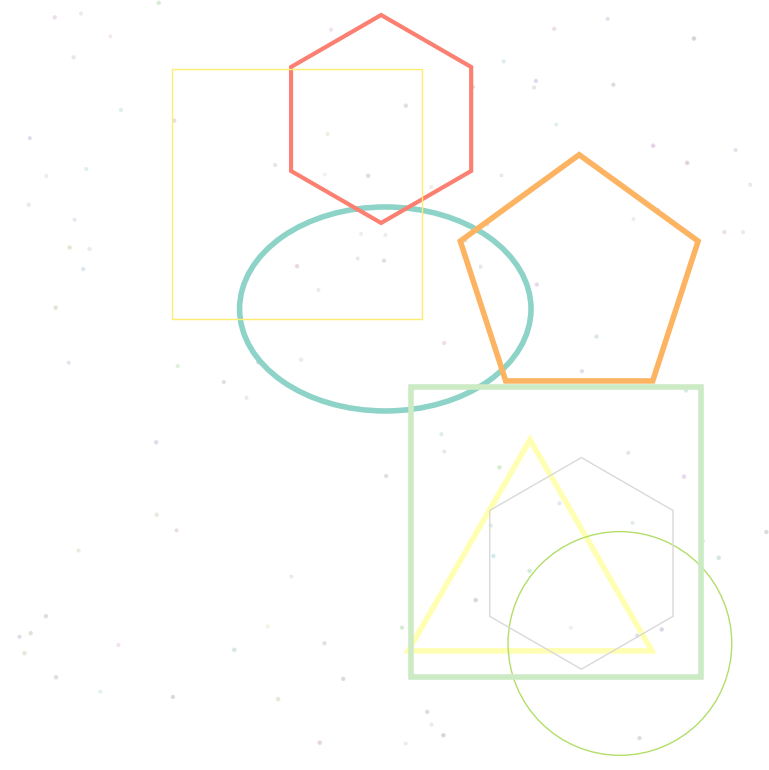[{"shape": "oval", "thickness": 2, "radius": 0.95, "center": [0.5, 0.599]}, {"shape": "triangle", "thickness": 2, "radius": 0.91, "center": [0.688, 0.246]}, {"shape": "hexagon", "thickness": 1.5, "radius": 0.68, "center": [0.495, 0.845]}, {"shape": "pentagon", "thickness": 2, "radius": 0.81, "center": [0.752, 0.637]}, {"shape": "circle", "thickness": 0.5, "radius": 0.73, "center": [0.805, 0.164]}, {"shape": "hexagon", "thickness": 0.5, "radius": 0.69, "center": [0.755, 0.268]}, {"shape": "square", "thickness": 2, "radius": 0.94, "center": [0.722, 0.309]}, {"shape": "square", "thickness": 0.5, "radius": 0.81, "center": [0.386, 0.748]}]